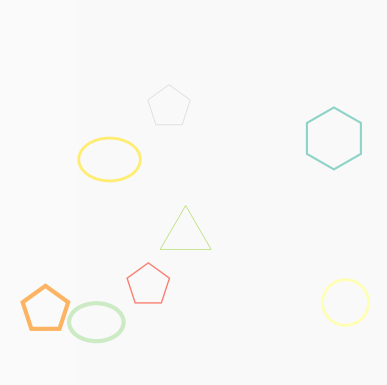[{"shape": "hexagon", "thickness": 1.5, "radius": 0.4, "center": [0.862, 0.64]}, {"shape": "circle", "thickness": 2, "radius": 0.3, "center": [0.892, 0.214]}, {"shape": "pentagon", "thickness": 1, "radius": 0.29, "center": [0.383, 0.26]}, {"shape": "pentagon", "thickness": 3, "radius": 0.31, "center": [0.117, 0.196]}, {"shape": "triangle", "thickness": 0.5, "radius": 0.38, "center": [0.479, 0.39]}, {"shape": "pentagon", "thickness": 0.5, "radius": 0.29, "center": [0.436, 0.722]}, {"shape": "oval", "thickness": 3, "radius": 0.35, "center": [0.249, 0.163]}, {"shape": "oval", "thickness": 2, "radius": 0.4, "center": [0.283, 0.586]}]